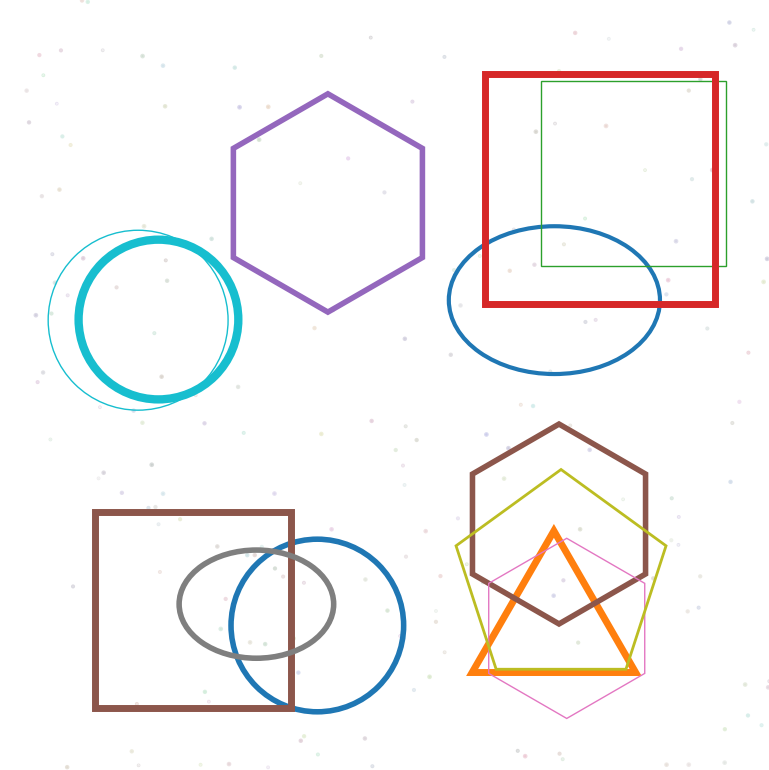[{"shape": "circle", "thickness": 2, "radius": 0.56, "center": [0.412, 0.188]}, {"shape": "oval", "thickness": 1.5, "radius": 0.69, "center": [0.72, 0.61]}, {"shape": "triangle", "thickness": 2.5, "radius": 0.61, "center": [0.719, 0.188]}, {"shape": "square", "thickness": 0.5, "radius": 0.6, "center": [0.823, 0.774]}, {"shape": "square", "thickness": 2.5, "radius": 0.75, "center": [0.779, 0.754]}, {"shape": "hexagon", "thickness": 2, "radius": 0.71, "center": [0.426, 0.736]}, {"shape": "square", "thickness": 2.5, "radius": 0.64, "center": [0.25, 0.208]}, {"shape": "hexagon", "thickness": 2, "radius": 0.65, "center": [0.726, 0.319]}, {"shape": "hexagon", "thickness": 0.5, "radius": 0.58, "center": [0.736, 0.184]}, {"shape": "oval", "thickness": 2, "radius": 0.5, "center": [0.333, 0.215]}, {"shape": "pentagon", "thickness": 1, "radius": 0.72, "center": [0.729, 0.247]}, {"shape": "circle", "thickness": 3, "radius": 0.52, "center": [0.206, 0.585]}, {"shape": "circle", "thickness": 0.5, "radius": 0.58, "center": [0.179, 0.584]}]